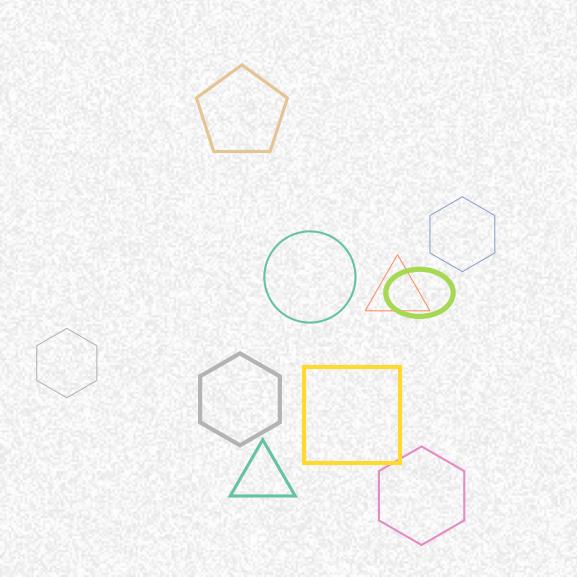[{"shape": "triangle", "thickness": 1.5, "radius": 0.32, "center": [0.455, 0.173]}, {"shape": "circle", "thickness": 1, "radius": 0.39, "center": [0.537, 0.52]}, {"shape": "triangle", "thickness": 0.5, "radius": 0.32, "center": [0.688, 0.493]}, {"shape": "hexagon", "thickness": 0.5, "radius": 0.32, "center": [0.801, 0.594]}, {"shape": "hexagon", "thickness": 1, "radius": 0.43, "center": [0.73, 0.141]}, {"shape": "oval", "thickness": 2.5, "radius": 0.29, "center": [0.726, 0.492]}, {"shape": "square", "thickness": 2, "radius": 0.42, "center": [0.609, 0.281]}, {"shape": "pentagon", "thickness": 1.5, "radius": 0.41, "center": [0.419, 0.804]}, {"shape": "hexagon", "thickness": 2, "radius": 0.4, "center": [0.416, 0.308]}, {"shape": "hexagon", "thickness": 0.5, "radius": 0.3, "center": [0.116, 0.37]}]